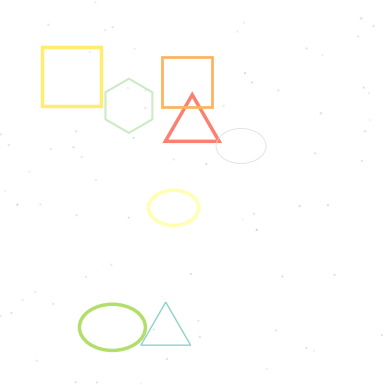[{"shape": "triangle", "thickness": 1, "radius": 0.37, "center": [0.431, 0.141]}, {"shape": "oval", "thickness": 2.5, "radius": 0.33, "center": [0.451, 0.46]}, {"shape": "triangle", "thickness": 2.5, "radius": 0.4, "center": [0.499, 0.673]}, {"shape": "square", "thickness": 2, "radius": 0.32, "center": [0.485, 0.787]}, {"shape": "oval", "thickness": 2.5, "radius": 0.43, "center": [0.292, 0.15]}, {"shape": "oval", "thickness": 0.5, "radius": 0.32, "center": [0.626, 0.621]}, {"shape": "hexagon", "thickness": 1.5, "radius": 0.35, "center": [0.335, 0.725]}, {"shape": "square", "thickness": 2.5, "radius": 0.38, "center": [0.185, 0.802]}]